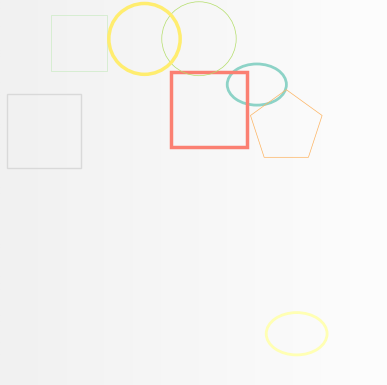[{"shape": "oval", "thickness": 2, "radius": 0.38, "center": [0.663, 0.78]}, {"shape": "oval", "thickness": 2, "radius": 0.39, "center": [0.766, 0.133]}, {"shape": "square", "thickness": 2.5, "radius": 0.49, "center": [0.539, 0.716]}, {"shape": "pentagon", "thickness": 0.5, "radius": 0.49, "center": [0.739, 0.67]}, {"shape": "circle", "thickness": 0.5, "radius": 0.48, "center": [0.513, 0.899]}, {"shape": "square", "thickness": 1, "radius": 0.48, "center": [0.114, 0.66]}, {"shape": "square", "thickness": 0.5, "radius": 0.36, "center": [0.204, 0.888]}, {"shape": "circle", "thickness": 2.5, "radius": 0.46, "center": [0.373, 0.899]}]